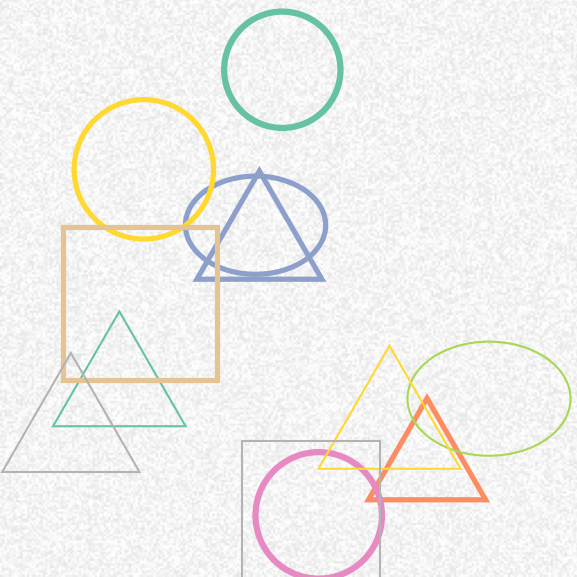[{"shape": "circle", "thickness": 3, "radius": 0.5, "center": [0.489, 0.878]}, {"shape": "triangle", "thickness": 1, "radius": 0.66, "center": [0.207, 0.327]}, {"shape": "triangle", "thickness": 2.5, "radius": 0.59, "center": [0.739, 0.192]}, {"shape": "triangle", "thickness": 2.5, "radius": 0.62, "center": [0.449, 0.578]}, {"shape": "oval", "thickness": 2.5, "radius": 0.61, "center": [0.442, 0.609]}, {"shape": "circle", "thickness": 3, "radius": 0.55, "center": [0.552, 0.107]}, {"shape": "oval", "thickness": 1, "radius": 0.71, "center": [0.847, 0.309]}, {"shape": "circle", "thickness": 2.5, "radius": 0.6, "center": [0.249, 0.706]}, {"shape": "triangle", "thickness": 1, "radius": 0.71, "center": [0.674, 0.258]}, {"shape": "square", "thickness": 2.5, "radius": 0.67, "center": [0.243, 0.474]}, {"shape": "triangle", "thickness": 1, "radius": 0.69, "center": [0.123, 0.25]}, {"shape": "square", "thickness": 1, "radius": 0.6, "center": [0.539, 0.117]}]